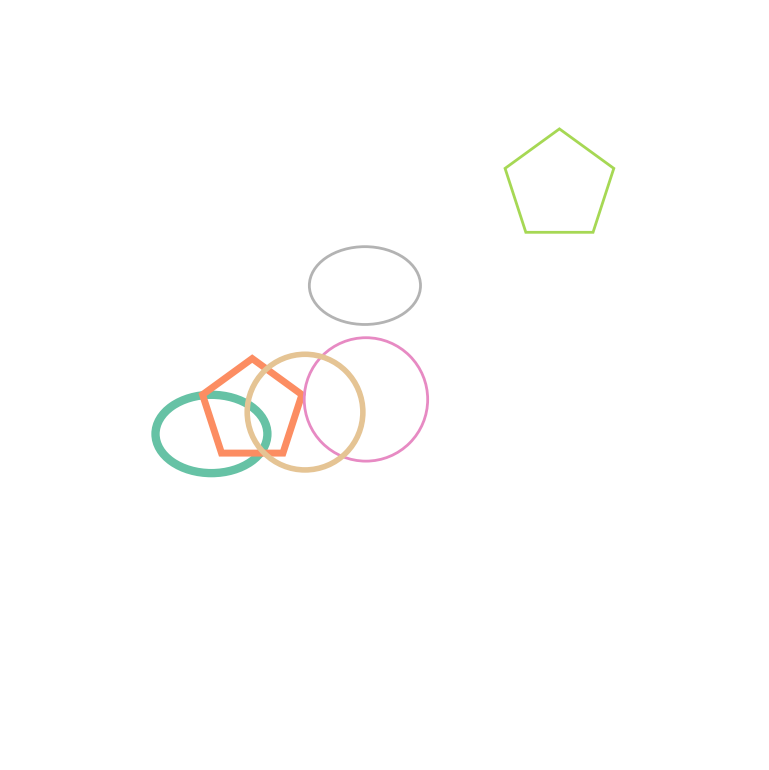[{"shape": "oval", "thickness": 3, "radius": 0.36, "center": [0.275, 0.436]}, {"shape": "pentagon", "thickness": 2.5, "radius": 0.34, "center": [0.328, 0.466]}, {"shape": "circle", "thickness": 1, "radius": 0.4, "center": [0.475, 0.481]}, {"shape": "pentagon", "thickness": 1, "radius": 0.37, "center": [0.727, 0.758]}, {"shape": "circle", "thickness": 2, "radius": 0.38, "center": [0.396, 0.465]}, {"shape": "oval", "thickness": 1, "radius": 0.36, "center": [0.474, 0.629]}]